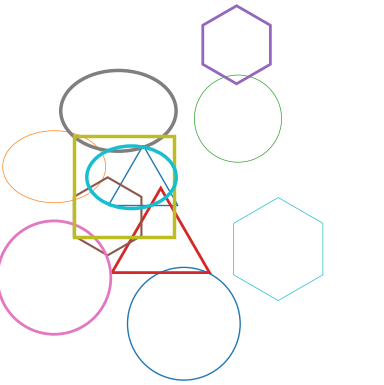[{"shape": "circle", "thickness": 1, "radius": 0.73, "center": [0.478, 0.159]}, {"shape": "triangle", "thickness": 1, "radius": 0.52, "center": [0.372, 0.518]}, {"shape": "oval", "thickness": 0.5, "radius": 0.67, "center": [0.141, 0.567]}, {"shape": "circle", "thickness": 0.5, "radius": 0.57, "center": [0.618, 0.692]}, {"shape": "triangle", "thickness": 2, "radius": 0.73, "center": [0.418, 0.365]}, {"shape": "hexagon", "thickness": 2, "radius": 0.51, "center": [0.615, 0.884]}, {"shape": "hexagon", "thickness": 1.5, "radius": 0.51, "center": [0.28, 0.438]}, {"shape": "circle", "thickness": 2, "radius": 0.74, "center": [0.141, 0.279]}, {"shape": "oval", "thickness": 2.5, "radius": 0.75, "center": [0.308, 0.712]}, {"shape": "square", "thickness": 2.5, "radius": 0.65, "center": [0.322, 0.516]}, {"shape": "oval", "thickness": 2.5, "radius": 0.58, "center": [0.342, 0.54]}, {"shape": "hexagon", "thickness": 0.5, "radius": 0.67, "center": [0.723, 0.353]}]